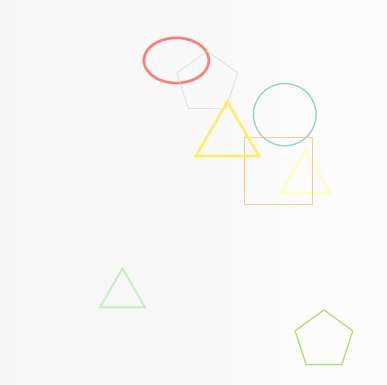[{"shape": "circle", "thickness": 1, "radius": 0.4, "center": [0.735, 0.702]}, {"shape": "triangle", "thickness": 1.5, "radius": 0.37, "center": [0.788, 0.536]}, {"shape": "oval", "thickness": 2, "radius": 0.42, "center": [0.455, 0.843]}, {"shape": "square", "thickness": 0.5, "radius": 0.44, "center": [0.717, 0.556]}, {"shape": "pentagon", "thickness": 1, "radius": 0.39, "center": [0.836, 0.116]}, {"shape": "pentagon", "thickness": 0.5, "radius": 0.41, "center": [0.535, 0.785]}, {"shape": "triangle", "thickness": 1.5, "radius": 0.34, "center": [0.316, 0.235]}, {"shape": "triangle", "thickness": 2, "radius": 0.47, "center": [0.587, 0.642]}]